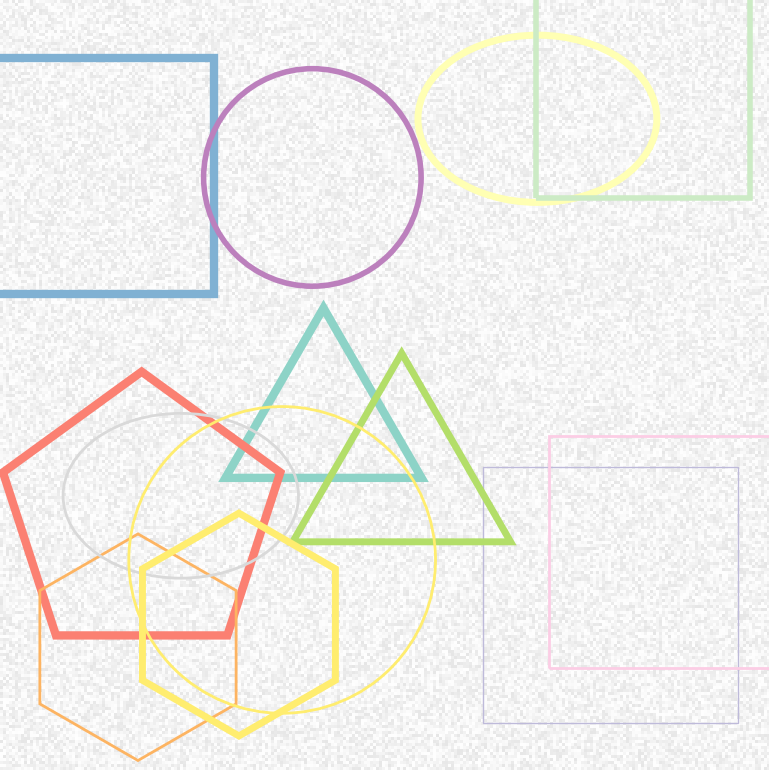[{"shape": "triangle", "thickness": 3, "radius": 0.74, "center": [0.42, 0.453]}, {"shape": "oval", "thickness": 2.5, "radius": 0.78, "center": [0.698, 0.846]}, {"shape": "square", "thickness": 0.5, "radius": 0.83, "center": [0.793, 0.227]}, {"shape": "pentagon", "thickness": 3, "radius": 0.95, "center": [0.184, 0.328]}, {"shape": "square", "thickness": 3, "radius": 0.77, "center": [0.125, 0.771]}, {"shape": "hexagon", "thickness": 1, "radius": 0.74, "center": [0.179, 0.159]}, {"shape": "triangle", "thickness": 2.5, "radius": 0.82, "center": [0.522, 0.378]}, {"shape": "square", "thickness": 1, "radius": 0.75, "center": [0.863, 0.283]}, {"shape": "oval", "thickness": 1, "radius": 0.76, "center": [0.235, 0.356]}, {"shape": "circle", "thickness": 2, "radius": 0.71, "center": [0.406, 0.77]}, {"shape": "square", "thickness": 2, "radius": 0.69, "center": [0.835, 0.882]}, {"shape": "hexagon", "thickness": 2.5, "radius": 0.72, "center": [0.31, 0.189]}, {"shape": "circle", "thickness": 1, "radius": 1.0, "center": [0.366, 0.273]}]